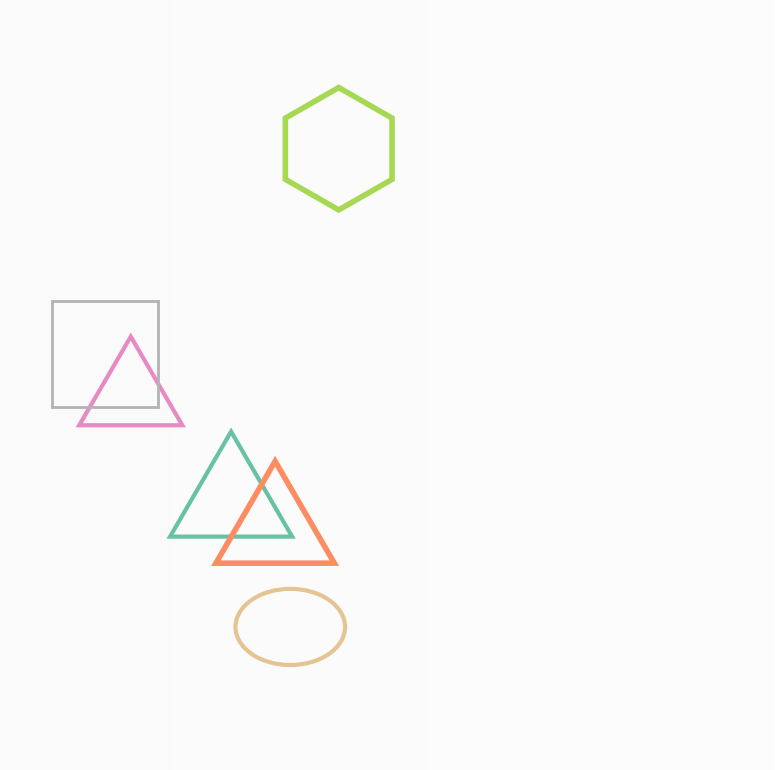[{"shape": "triangle", "thickness": 1.5, "radius": 0.45, "center": [0.298, 0.349]}, {"shape": "triangle", "thickness": 2, "radius": 0.44, "center": [0.355, 0.313]}, {"shape": "triangle", "thickness": 1.5, "radius": 0.38, "center": [0.169, 0.486]}, {"shape": "hexagon", "thickness": 2, "radius": 0.4, "center": [0.437, 0.807]}, {"shape": "oval", "thickness": 1.5, "radius": 0.35, "center": [0.375, 0.186]}, {"shape": "square", "thickness": 1, "radius": 0.34, "center": [0.136, 0.541]}]